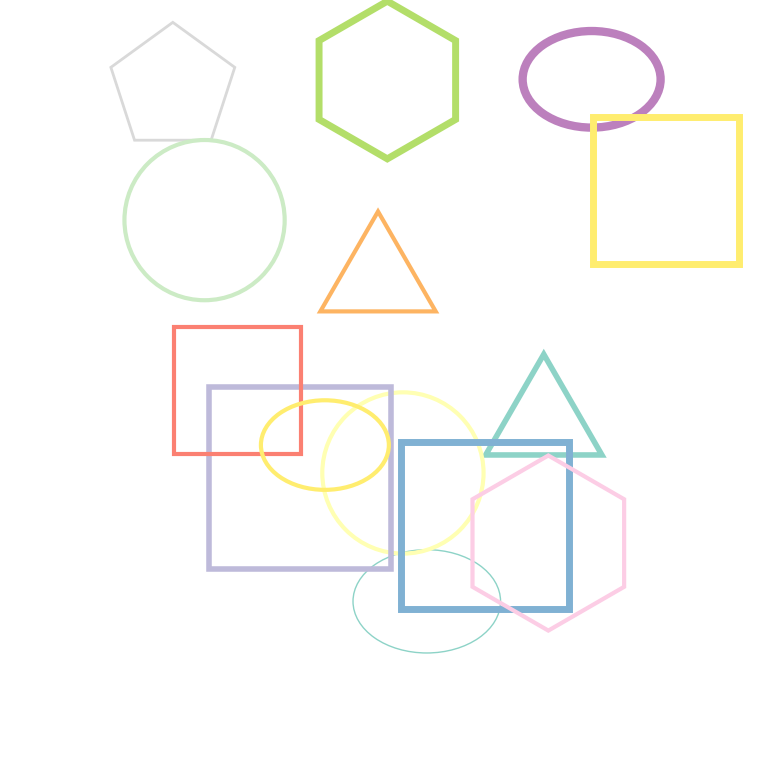[{"shape": "triangle", "thickness": 2, "radius": 0.44, "center": [0.706, 0.453]}, {"shape": "oval", "thickness": 0.5, "radius": 0.48, "center": [0.554, 0.219]}, {"shape": "circle", "thickness": 1.5, "radius": 0.52, "center": [0.523, 0.386]}, {"shape": "square", "thickness": 2, "radius": 0.59, "center": [0.39, 0.379]}, {"shape": "square", "thickness": 1.5, "radius": 0.41, "center": [0.308, 0.493]}, {"shape": "square", "thickness": 2.5, "radius": 0.54, "center": [0.63, 0.317]}, {"shape": "triangle", "thickness": 1.5, "radius": 0.43, "center": [0.491, 0.639]}, {"shape": "hexagon", "thickness": 2.5, "radius": 0.51, "center": [0.503, 0.896]}, {"shape": "hexagon", "thickness": 1.5, "radius": 0.57, "center": [0.712, 0.295]}, {"shape": "pentagon", "thickness": 1, "radius": 0.42, "center": [0.224, 0.886]}, {"shape": "oval", "thickness": 3, "radius": 0.45, "center": [0.768, 0.897]}, {"shape": "circle", "thickness": 1.5, "radius": 0.52, "center": [0.266, 0.714]}, {"shape": "oval", "thickness": 1.5, "radius": 0.42, "center": [0.422, 0.422]}, {"shape": "square", "thickness": 2.5, "radius": 0.48, "center": [0.865, 0.752]}]